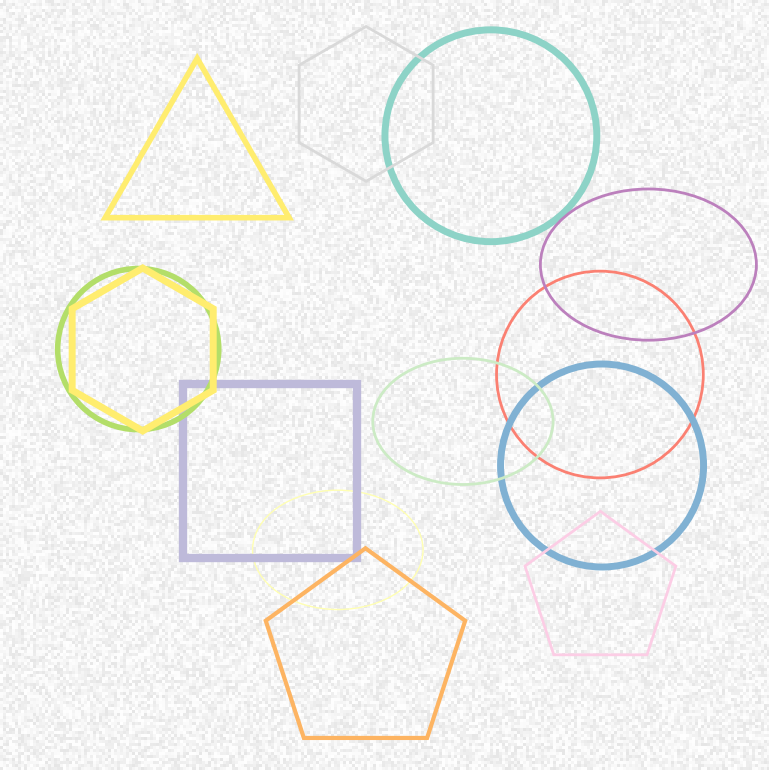[{"shape": "circle", "thickness": 2.5, "radius": 0.69, "center": [0.638, 0.824]}, {"shape": "oval", "thickness": 0.5, "radius": 0.55, "center": [0.439, 0.286]}, {"shape": "square", "thickness": 3, "radius": 0.57, "center": [0.351, 0.388]}, {"shape": "circle", "thickness": 1, "radius": 0.67, "center": [0.779, 0.514]}, {"shape": "circle", "thickness": 2.5, "radius": 0.66, "center": [0.782, 0.395]}, {"shape": "pentagon", "thickness": 1.5, "radius": 0.68, "center": [0.475, 0.152]}, {"shape": "circle", "thickness": 2, "radius": 0.52, "center": [0.179, 0.547]}, {"shape": "pentagon", "thickness": 1, "radius": 0.52, "center": [0.78, 0.233]}, {"shape": "hexagon", "thickness": 1, "radius": 0.5, "center": [0.475, 0.865]}, {"shape": "oval", "thickness": 1, "radius": 0.7, "center": [0.842, 0.656]}, {"shape": "oval", "thickness": 1, "radius": 0.59, "center": [0.601, 0.453]}, {"shape": "hexagon", "thickness": 2.5, "radius": 0.53, "center": [0.185, 0.546]}, {"shape": "triangle", "thickness": 2, "radius": 0.69, "center": [0.256, 0.786]}]